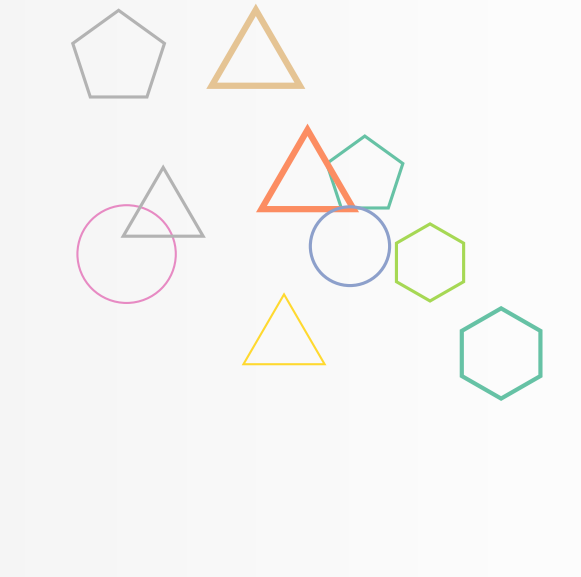[{"shape": "pentagon", "thickness": 1.5, "radius": 0.34, "center": [0.628, 0.695]}, {"shape": "hexagon", "thickness": 2, "radius": 0.39, "center": [0.862, 0.387]}, {"shape": "triangle", "thickness": 3, "radius": 0.46, "center": [0.529, 0.683]}, {"shape": "circle", "thickness": 1.5, "radius": 0.34, "center": [0.602, 0.573]}, {"shape": "circle", "thickness": 1, "radius": 0.42, "center": [0.218, 0.559]}, {"shape": "hexagon", "thickness": 1.5, "radius": 0.33, "center": [0.74, 0.545]}, {"shape": "triangle", "thickness": 1, "radius": 0.4, "center": [0.489, 0.409]}, {"shape": "triangle", "thickness": 3, "radius": 0.44, "center": [0.44, 0.894]}, {"shape": "triangle", "thickness": 1.5, "radius": 0.4, "center": [0.281, 0.63]}, {"shape": "pentagon", "thickness": 1.5, "radius": 0.41, "center": [0.204, 0.898]}]